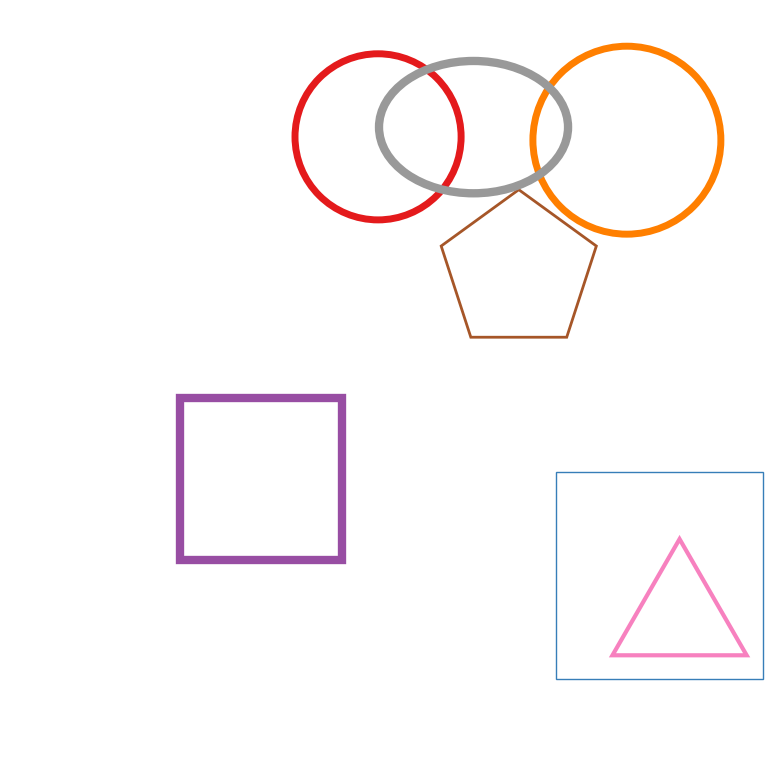[{"shape": "circle", "thickness": 2.5, "radius": 0.54, "center": [0.491, 0.822]}, {"shape": "square", "thickness": 0.5, "radius": 0.67, "center": [0.856, 0.253]}, {"shape": "square", "thickness": 3, "radius": 0.53, "center": [0.339, 0.378]}, {"shape": "circle", "thickness": 2.5, "radius": 0.61, "center": [0.814, 0.818]}, {"shape": "pentagon", "thickness": 1, "radius": 0.53, "center": [0.674, 0.648]}, {"shape": "triangle", "thickness": 1.5, "radius": 0.5, "center": [0.883, 0.199]}, {"shape": "oval", "thickness": 3, "radius": 0.61, "center": [0.615, 0.835]}]